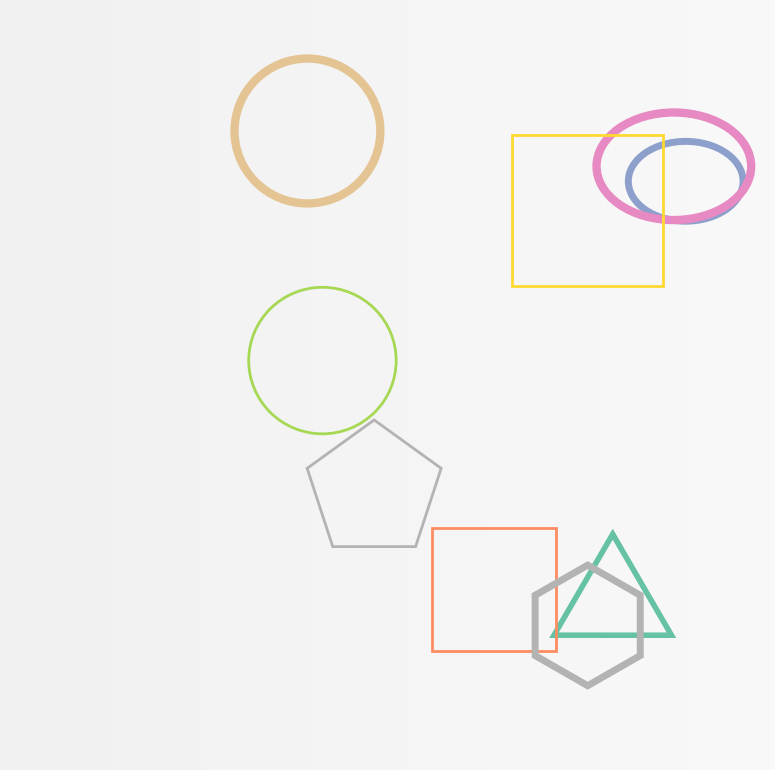[{"shape": "triangle", "thickness": 2, "radius": 0.44, "center": [0.791, 0.219]}, {"shape": "square", "thickness": 1, "radius": 0.4, "center": [0.637, 0.234]}, {"shape": "oval", "thickness": 2.5, "radius": 0.37, "center": [0.885, 0.765]}, {"shape": "oval", "thickness": 3, "radius": 0.5, "center": [0.869, 0.784]}, {"shape": "circle", "thickness": 1, "radius": 0.48, "center": [0.416, 0.532]}, {"shape": "square", "thickness": 1, "radius": 0.49, "center": [0.758, 0.727]}, {"shape": "circle", "thickness": 3, "radius": 0.47, "center": [0.397, 0.83]}, {"shape": "hexagon", "thickness": 2.5, "radius": 0.39, "center": [0.758, 0.188]}, {"shape": "pentagon", "thickness": 1, "radius": 0.45, "center": [0.483, 0.364]}]